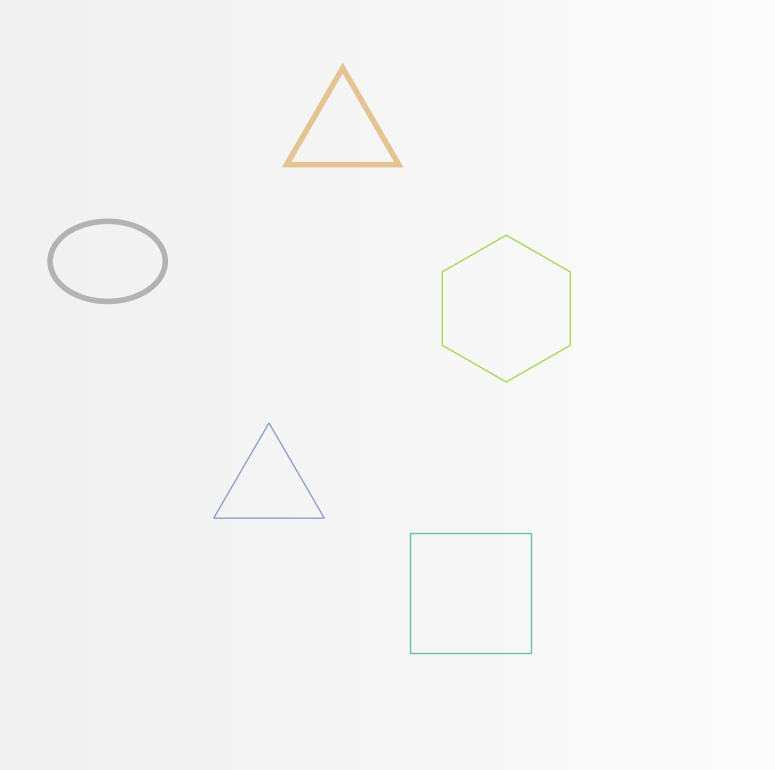[{"shape": "square", "thickness": 0.5, "radius": 0.39, "center": [0.608, 0.23]}, {"shape": "triangle", "thickness": 0.5, "radius": 0.41, "center": [0.347, 0.368]}, {"shape": "hexagon", "thickness": 0.5, "radius": 0.48, "center": [0.653, 0.599]}, {"shape": "triangle", "thickness": 2, "radius": 0.42, "center": [0.442, 0.828]}, {"shape": "oval", "thickness": 2, "radius": 0.37, "center": [0.139, 0.661]}]